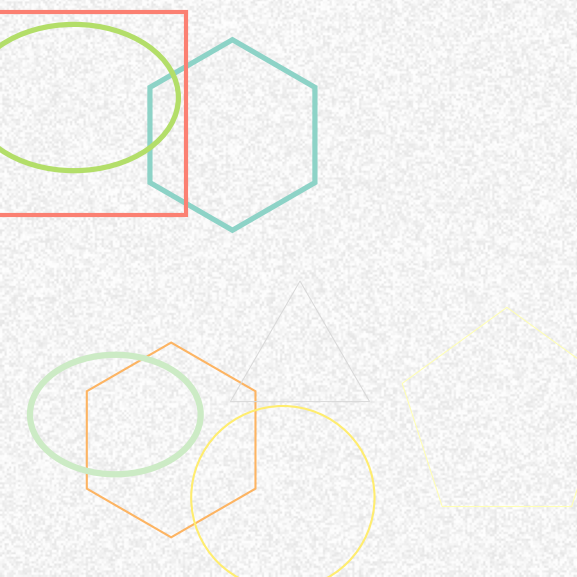[{"shape": "hexagon", "thickness": 2.5, "radius": 0.82, "center": [0.402, 0.765]}, {"shape": "pentagon", "thickness": 0.5, "radius": 0.95, "center": [0.878, 0.276]}, {"shape": "square", "thickness": 2, "radius": 0.88, "center": [0.147, 0.803]}, {"shape": "hexagon", "thickness": 1, "radius": 0.84, "center": [0.296, 0.237]}, {"shape": "oval", "thickness": 2.5, "radius": 0.9, "center": [0.128, 0.83]}, {"shape": "triangle", "thickness": 0.5, "radius": 0.7, "center": [0.519, 0.373]}, {"shape": "oval", "thickness": 3, "radius": 0.74, "center": [0.2, 0.281]}, {"shape": "circle", "thickness": 1, "radius": 0.79, "center": [0.49, 0.137]}]